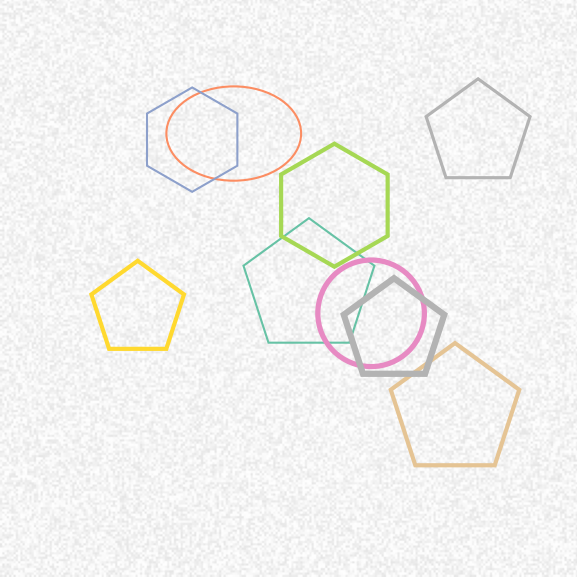[{"shape": "pentagon", "thickness": 1, "radius": 0.6, "center": [0.535, 0.502]}, {"shape": "oval", "thickness": 1, "radius": 0.58, "center": [0.405, 0.768]}, {"shape": "hexagon", "thickness": 1, "radius": 0.45, "center": [0.333, 0.757]}, {"shape": "circle", "thickness": 2.5, "radius": 0.46, "center": [0.643, 0.457]}, {"shape": "hexagon", "thickness": 2, "radius": 0.53, "center": [0.579, 0.644]}, {"shape": "pentagon", "thickness": 2, "radius": 0.42, "center": [0.238, 0.463]}, {"shape": "pentagon", "thickness": 2, "radius": 0.58, "center": [0.788, 0.288]}, {"shape": "pentagon", "thickness": 1.5, "radius": 0.47, "center": [0.828, 0.768]}, {"shape": "pentagon", "thickness": 3, "radius": 0.46, "center": [0.682, 0.426]}]